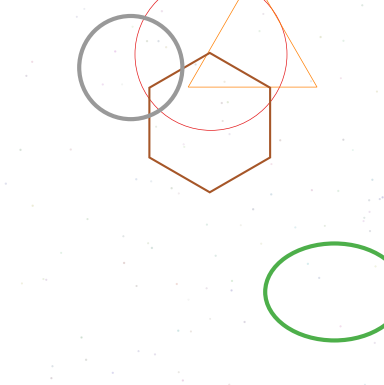[{"shape": "circle", "thickness": 0.5, "radius": 0.99, "center": [0.548, 0.859]}, {"shape": "oval", "thickness": 3, "radius": 0.9, "center": [0.869, 0.242]}, {"shape": "triangle", "thickness": 0.5, "radius": 0.97, "center": [0.656, 0.87]}, {"shape": "hexagon", "thickness": 1.5, "radius": 0.91, "center": [0.545, 0.682]}, {"shape": "circle", "thickness": 3, "radius": 0.67, "center": [0.34, 0.824]}]